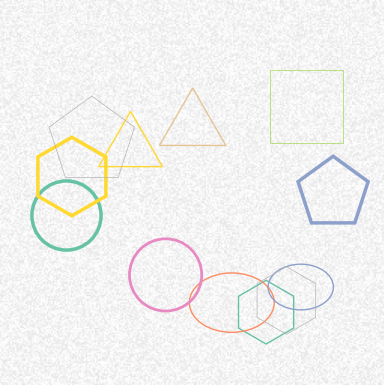[{"shape": "circle", "thickness": 2.5, "radius": 0.45, "center": [0.173, 0.44]}, {"shape": "hexagon", "thickness": 1, "radius": 0.41, "center": [0.691, 0.189]}, {"shape": "oval", "thickness": 1, "radius": 0.55, "center": [0.602, 0.214]}, {"shape": "oval", "thickness": 1, "radius": 0.42, "center": [0.781, 0.254]}, {"shape": "pentagon", "thickness": 2.5, "radius": 0.48, "center": [0.865, 0.499]}, {"shape": "circle", "thickness": 2, "radius": 0.47, "center": [0.43, 0.286]}, {"shape": "square", "thickness": 0.5, "radius": 0.47, "center": [0.795, 0.724]}, {"shape": "triangle", "thickness": 1, "radius": 0.48, "center": [0.339, 0.615]}, {"shape": "hexagon", "thickness": 2.5, "radius": 0.51, "center": [0.187, 0.542]}, {"shape": "triangle", "thickness": 1, "radius": 0.5, "center": [0.5, 0.672]}, {"shape": "pentagon", "thickness": 0.5, "radius": 0.58, "center": [0.238, 0.634]}, {"shape": "hexagon", "thickness": 0.5, "radius": 0.44, "center": [0.744, 0.22]}]